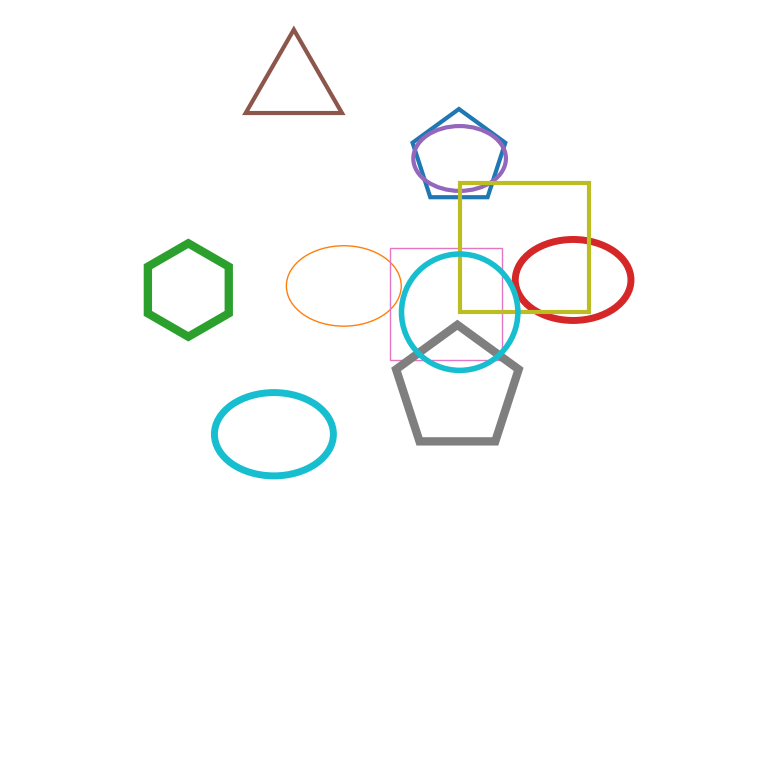[{"shape": "pentagon", "thickness": 1.5, "radius": 0.32, "center": [0.596, 0.795]}, {"shape": "oval", "thickness": 0.5, "radius": 0.37, "center": [0.446, 0.629]}, {"shape": "hexagon", "thickness": 3, "radius": 0.3, "center": [0.245, 0.623]}, {"shape": "oval", "thickness": 2.5, "radius": 0.38, "center": [0.744, 0.636]}, {"shape": "oval", "thickness": 1.5, "radius": 0.3, "center": [0.597, 0.794]}, {"shape": "triangle", "thickness": 1.5, "radius": 0.36, "center": [0.382, 0.889]}, {"shape": "square", "thickness": 0.5, "radius": 0.37, "center": [0.579, 0.605]}, {"shape": "pentagon", "thickness": 3, "radius": 0.42, "center": [0.594, 0.494]}, {"shape": "square", "thickness": 1.5, "radius": 0.42, "center": [0.681, 0.679]}, {"shape": "oval", "thickness": 2.5, "radius": 0.39, "center": [0.356, 0.436]}, {"shape": "circle", "thickness": 2, "radius": 0.38, "center": [0.597, 0.595]}]